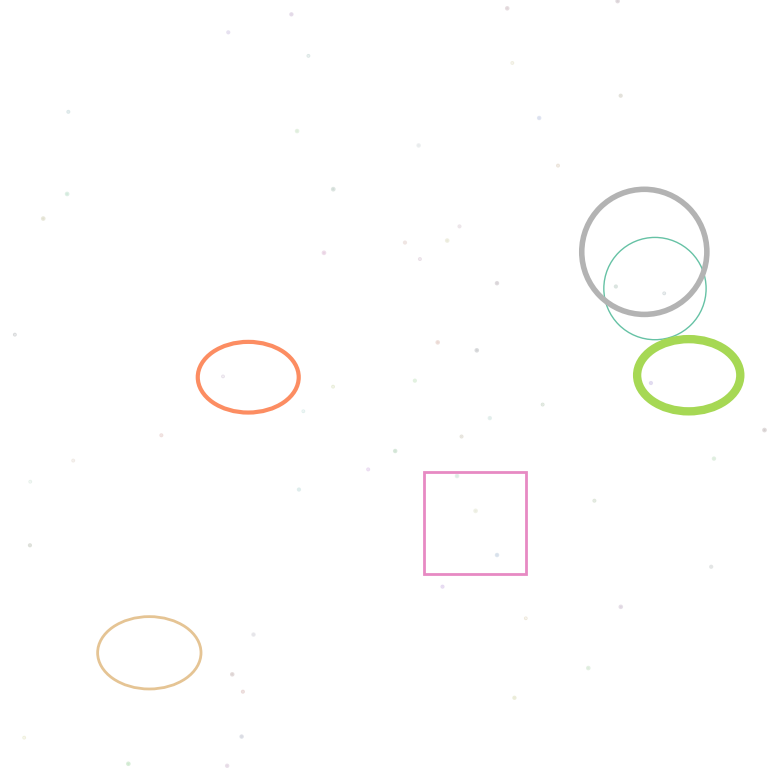[{"shape": "circle", "thickness": 0.5, "radius": 0.33, "center": [0.851, 0.625]}, {"shape": "oval", "thickness": 1.5, "radius": 0.33, "center": [0.322, 0.51]}, {"shape": "square", "thickness": 1, "radius": 0.33, "center": [0.617, 0.321]}, {"shape": "oval", "thickness": 3, "radius": 0.33, "center": [0.894, 0.513]}, {"shape": "oval", "thickness": 1, "radius": 0.34, "center": [0.194, 0.152]}, {"shape": "circle", "thickness": 2, "radius": 0.41, "center": [0.837, 0.673]}]